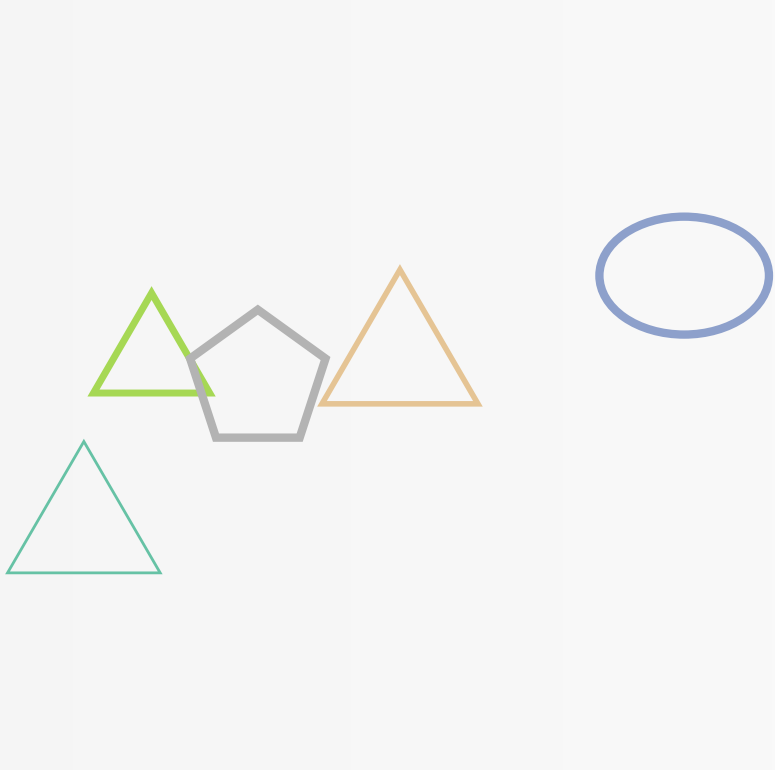[{"shape": "triangle", "thickness": 1, "radius": 0.57, "center": [0.108, 0.313]}, {"shape": "oval", "thickness": 3, "radius": 0.55, "center": [0.883, 0.642]}, {"shape": "triangle", "thickness": 2.5, "radius": 0.43, "center": [0.196, 0.533]}, {"shape": "triangle", "thickness": 2, "radius": 0.58, "center": [0.516, 0.534]}, {"shape": "pentagon", "thickness": 3, "radius": 0.46, "center": [0.333, 0.506]}]